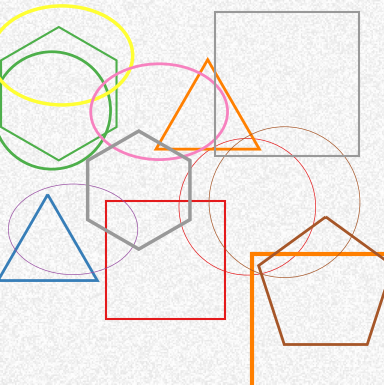[{"shape": "circle", "thickness": 0.5, "radius": 0.89, "center": [0.642, 0.463]}, {"shape": "square", "thickness": 1.5, "radius": 0.77, "center": [0.429, 0.325]}, {"shape": "triangle", "thickness": 2, "radius": 0.74, "center": [0.124, 0.346]}, {"shape": "hexagon", "thickness": 1.5, "radius": 0.87, "center": [0.153, 0.757]}, {"shape": "circle", "thickness": 2, "radius": 0.76, "center": [0.135, 0.713]}, {"shape": "oval", "thickness": 0.5, "radius": 0.84, "center": [0.19, 0.404]}, {"shape": "triangle", "thickness": 2, "radius": 0.77, "center": [0.539, 0.69]}, {"shape": "square", "thickness": 3, "radius": 0.91, "center": [0.836, 0.157]}, {"shape": "oval", "thickness": 2.5, "radius": 0.92, "center": [0.161, 0.856]}, {"shape": "circle", "thickness": 0.5, "radius": 0.98, "center": [0.739, 0.475]}, {"shape": "pentagon", "thickness": 2, "radius": 0.92, "center": [0.846, 0.253]}, {"shape": "oval", "thickness": 2, "radius": 0.89, "center": [0.413, 0.71]}, {"shape": "hexagon", "thickness": 2.5, "radius": 0.77, "center": [0.361, 0.506]}, {"shape": "square", "thickness": 1.5, "radius": 0.94, "center": [0.746, 0.781]}]